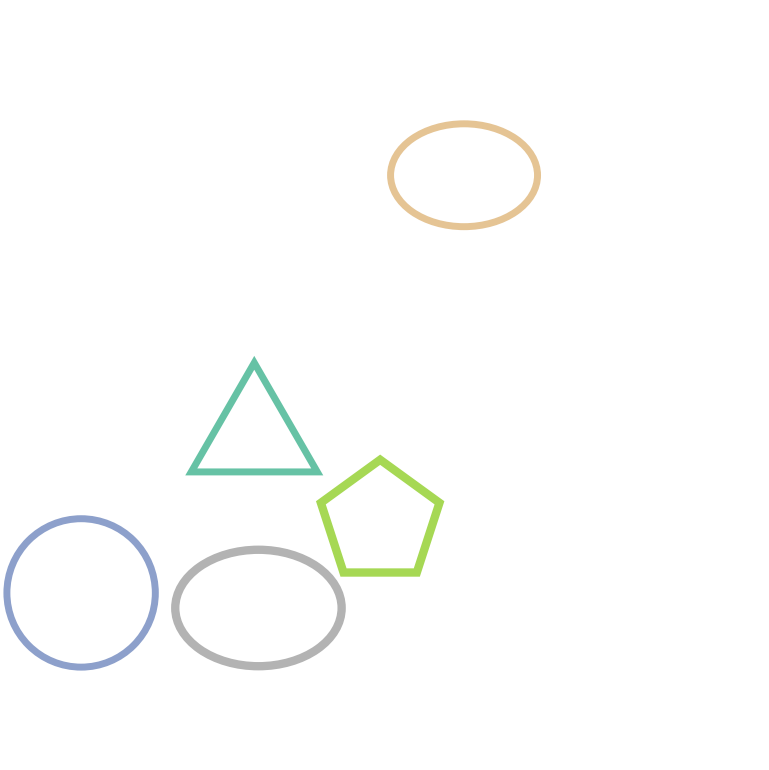[{"shape": "triangle", "thickness": 2.5, "radius": 0.47, "center": [0.33, 0.434]}, {"shape": "circle", "thickness": 2.5, "radius": 0.48, "center": [0.105, 0.23]}, {"shape": "pentagon", "thickness": 3, "radius": 0.4, "center": [0.494, 0.322]}, {"shape": "oval", "thickness": 2.5, "radius": 0.48, "center": [0.603, 0.772]}, {"shape": "oval", "thickness": 3, "radius": 0.54, "center": [0.336, 0.21]}]